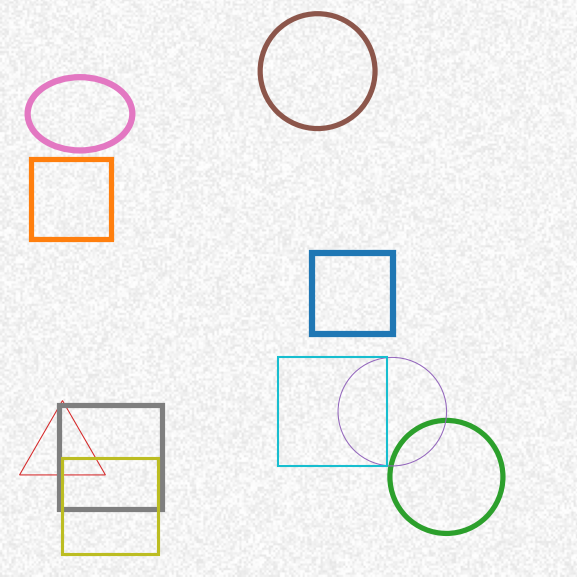[{"shape": "square", "thickness": 3, "radius": 0.35, "center": [0.611, 0.491]}, {"shape": "square", "thickness": 2.5, "radius": 0.35, "center": [0.123, 0.655]}, {"shape": "circle", "thickness": 2.5, "radius": 0.49, "center": [0.773, 0.173]}, {"shape": "triangle", "thickness": 0.5, "radius": 0.43, "center": [0.108, 0.22]}, {"shape": "circle", "thickness": 0.5, "radius": 0.47, "center": [0.679, 0.286]}, {"shape": "circle", "thickness": 2.5, "radius": 0.5, "center": [0.55, 0.876]}, {"shape": "oval", "thickness": 3, "radius": 0.45, "center": [0.138, 0.802]}, {"shape": "square", "thickness": 2.5, "radius": 0.45, "center": [0.191, 0.207]}, {"shape": "square", "thickness": 1.5, "radius": 0.42, "center": [0.19, 0.123]}, {"shape": "square", "thickness": 1, "radius": 0.47, "center": [0.576, 0.287]}]